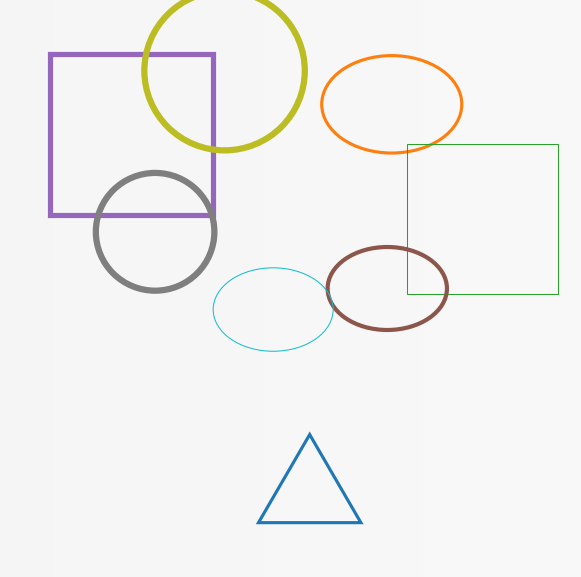[{"shape": "triangle", "thickness": 1.5, "radius": 0.51, "center": [0.533, 0.145]}, {"shape": "oval", "thickness": 1.5, "radius": 0.6, "center": [0.674, 0.819]}, {"shape": "square", "thickness": 0.5, "radius": 0.65, "center": [0.83, 0.62]}, {"shape": "square", "thickness": 2.5, "radius": 0.7, "center": [0.226, 0.766]}, {"shape": "oval", "thickness": 2, "radius": 0.51, "center": [0.666, 0.5]}, {"shape": "circle", "thickness": 3, "radius": 0.51, "center": [0.267, 0.598]}, {"shape": "circle", "thickness": 3, "radius": 0.69, "center": [0.386, 0.877]}, {"shape": "oval", "thickness": 0.5, "radius": 0.52, "center": [0.47, 0.463]}]